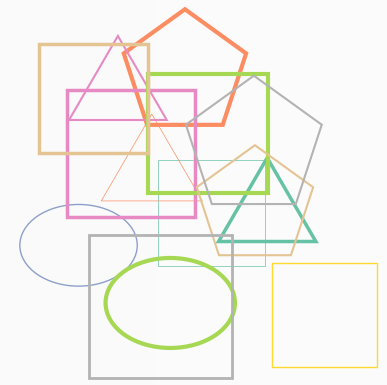[{"shape": "square", "thickness": 0.5, "radius": 0.69, "center": [0.546, 0.447]}, {"shape": "triangle", "thickness": 2.5, "radius": 0.72, "center": [0.69, 0.445]}, {"shape": "triangle", "thickness": 0.5, "radius": 0.75, "center": [0.392, 0.553]}, {"shape": "pentagon", "thickness": 3, "radius": 0.83, "center": [0.477, 0.81]}, {"shape": "oval", "thickness": 1, "radius": 0.76, "center": [0.203, 0.363]}, {"shape": "square", "thickness": 2.5, "radius": 0.82, "center": [0.338, 0.602]}, {"shape": "triangle", "thickness": 1.5, "radius": 0.73, "center": [0.304, 0.761]}, {"shape": "oval", "thickness": 3, "radius": 0.83, "center": [0.439, 0.213]}, {"shape": "square", "thickness": 3, "radius": 0.77, "center": [0.537, 0.654]}, {"shape": "square", "thickness": 1, "radius": 0.68, "center": [0.837, 0.182]}, {"shape": "square", "thickness": 2.5, "radius": 0.7, "center": [0.242, 0.744]}, {"shape": "pentagon", "thickness": 1.5, "radius": 0.79, "center": [0.658, 0.465]}, {"shape": "square", "thickness": 2, "radius": 0.93, "center": [0.414, 0.203]}, {"shape": "pentagon", "thickness": 1.5, "radius": 0.92, "center": [0.655, 0.619]}]